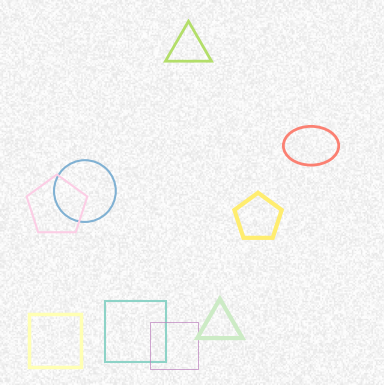[{"shape": "square", "thickness": 1.5, "radius": 0.4, "center": [0.351, 0.138]}, {"shape": "square", "thickness": 2.5, "radius": 0.34, "center": [0.143, 0.115]}, {"shape": "oval", "thickness": 2, "radius": 0.36, "center": [0.808, 0.621]}, {"shape": "circle", "thickness": 1.5, "radius": 0.4, "center": [0.221, 0.504]}, {"shape": "triangle", "thickness": 2, "radius": 0.35, "center": [0.49, 0.876]}, {"shape": "pentagon", "thickness": 1.5, "radius": 0.41, "center": [0.148, 0.464]}, {"shape": "square", "thickness": 0.5, "radius": 0.31, "center": [0.451, 0.103]}, {"shape": "triangle", "thickness": 3, "radius": 0.34, "center": [0.571, 0.156]}, {"shape": "pentagon", "thickness": 3, "radius": 0.32, "center": [0.67, 0.435]}]